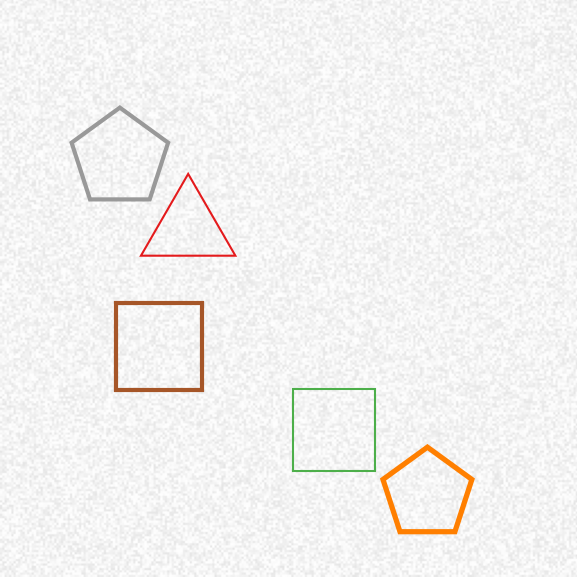[{"shape": "triangle", "thickness": 1, "radius": 0.47, "center": [0.326, 0.604]}, {"shape": "square", "thickness": 1, "radius": 0.36, "center": [0.579, 0.254]}, {"shape": "pentagon", "thickness": 2.5, "radius": 0.4, "center": [0.74, 0.144]}, {"shape": "square", "thickness": 2, "radius": 0.37, "center": [0.275, 0.399]}, {"shape": "pentagon", "thickness": 2, "radius": 0.44, "center": [0.208, 0.725]}]